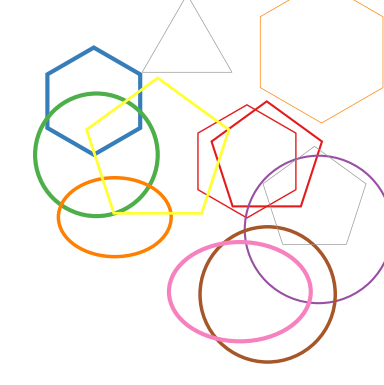[{"shape": "pentagon", "thickness": 1.5, "radius": 0.75, "center": [0.693, 0.586]}, {"shape": "hexagon", "thickness": 1, "radius": 0.73, "center": [0.641, 0.581]}, {"shape": "hexagon", "thickness": 3, "radius": 0.7, "center": [0.244, 0.737]}, {"shape": "circle", "thickness": 3, "radius": 0.8, "center": [0.25, 0.598]}, {"shape": "circle", "thickness": 1.5, "radius": 0.96, "center": [0.827, 0.404]}, {"shape": "oval", "thickness": 2.5, "radius": 0.73, "center": [0.298, 0.436]}, {"shape": "hexagon", "thickness": 0.5, "radius": 0.92, "center": [0.835, 0.865]}, {"shape": "pentagon", "thickness": 2, "radius": 0.97, "center": [0.41, 0.603]}, {"shape": "circle", "thickness": 2.5, "radius": 0.88, "center": [0.695, 0.235]}, {"shape": "oval", "thickness": 3, "radius": 0.92, "center": [0.623, 0.242]}, {"shape": "pentagon", "thickness": 0.5, "radius": 0.7, "center": [0.817, 0.479]}, {"shape": "triangle", "thickness": 0.5, "radius": 0.67, "center": [0.486, 0.88]}]